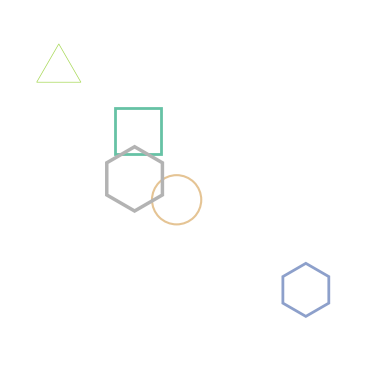[{"shape": "square", "thickness": 2, "radius": 0.3, "center": [0.36, 0.659]}, {"shape": "hexagon", "thickness": 2, "radius": 0.34, "center": [0.794, 0.247]}, {"shape": "triangle", "thickness": 0.5, "radius": 0.33, "center": [0.153, 0.82]}, {"shape": "circle", "thickness": 1.5, "radius": 0.32, "center": [0.459, 0.481]}, {"shape": "hexagon", "thickness": 2.5, "radius": 0.42, "center": [0.35, 0.535]}]